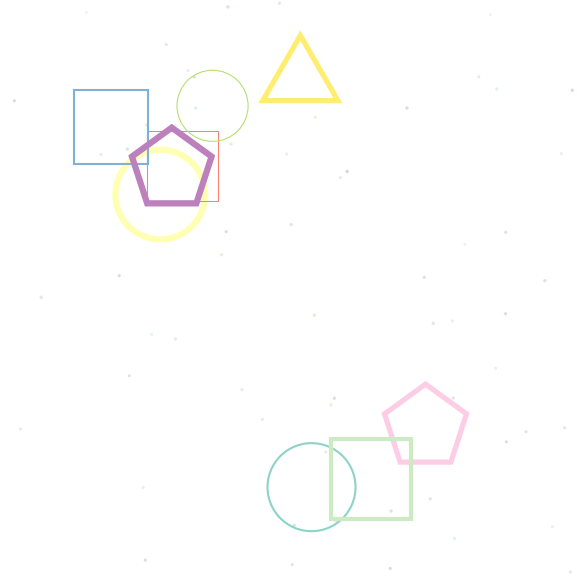[{"shape": "circle", "thickness": 1, "radius": 0.38, "center": [0.539, 0.156]}, {"shape": "circle", "thickness": 3, "radius": 0.39, "center": [0.277, 0.662]}, {"shape": "square", "thickness": 0.5, "radius": 0.31, "center": [0.316, 0.712]}, {"shape": "square", "thickness": 1, "radius": 0.32, "center": [0.192, 0.779]}, {"shape": "circle", "thickness": 0.5, "radius": 0.31, "center": [0.368, 0.816]}, {"shape": "pentagon", "thickness": 2.5, "radius": 0.37, "center": [0.737, 0.259]}, {"shape": "pentagon", "thickness": 3, "radius": 0.36, "center": [0.297, 0.706]}, {"shape": "square", "thickness": 2, "radius": 0.35, "center": [0.643, 0.17]}, {"shape": "triangle", "thickness": 2.5, "radius": 0.38, "center": [0.52, 0.862]}]